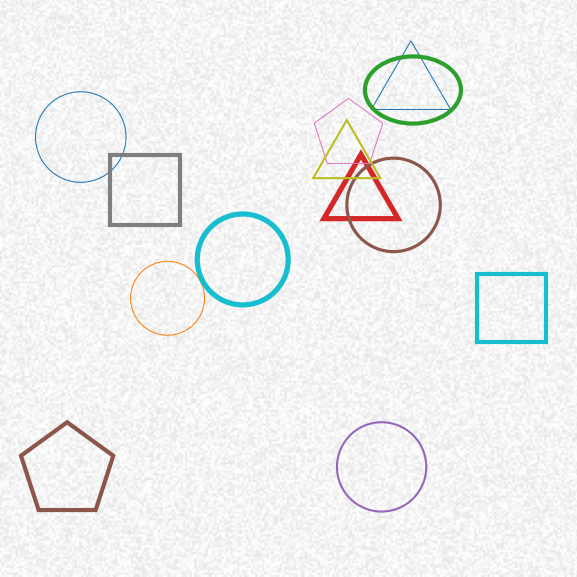[{"shape": "triangle", "thickness": 0.5, "radius": 0.4, "center": [0.712, 0.849]}, {"shape": "circle", "thickness": 0.5, "radius": 0.39, "center": [0.14, 0.762]}, {"shape": "circle", "thickness": 0.5, "radius": 0.32, "center": [0.29, 0.483]}, {"shape": "oval", "thickness": 2, "radius": 0.42, "center": [0.715, 0.843]}, {"shape": "triangle", "thickness": 2.5, "radius": 0.37, "center": [0.625, 0.658]}, {"shape": "circle", "thickness": 1, "radius": 0.39, "center": [0.661, 0.191]}, {"shape": "circle", "thickness": 1.5, "radius": 0.4, "center": [0.682, 0.644]}, {"shape": "pentagon", "thickness": 2, "radius": 0.42, "center": [0.116, 0.184]}, {"shape": "pentagon", "thickness": 0.5, "radius": 0.31, "center": [0.603, 0.766]}, {"shape": "square", "thickness": 2, "radius": 0.3, "center": [0.251, 0.67]}, {"shape": "triangle", "thickness": 1, "radius": 0.34, "center": [0.6, 0.724]}, {"shape": "circle", "thickness": 2.5, "radius": 0.39, "center": [0.42, 0.55]}, {"shape": "square", "thickness": 2, "radius": 0.3, "center": [0.886, 0.466]}]